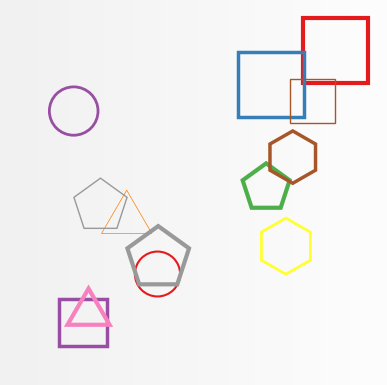[{"shape": "circle", "thickness": 1.5, "radius": 0.29, "center": [0.406, 0.288]}, {"shape": "square", "thickness": 3, "radius": 0.42, "center": [0.866, 0.869]}, {"shape": "square", "thickness": 2.5, "radius": 0.43, "center": [0.7, 0.78]}, {"shape": "pentagon", "thickness": 3, "radius": 0.32, "center": [0.687, 0.512]}, {"shape": "square", "thickness": 2.5, "radius": 0.3, "center": [0.214, 0.163]}, {"shape": "circle", "thickness": 2, "radius": 0.31, "center": [0.19, 0.712]}, {"shape": "triangle", "thickness": 0.5, "radius": 0.38, "center": [0.327, 0.431]}, {"shape": "hexagon", "thickness": 2, "radius": 0.36, "center": [0.738, 0.361]}, {"shape": "square", "thickness": 1, "radius": 0.29, "center": [0.807, 0.738]}, {"shape": "hexagon", "thickness": 2.5, "radius": 0.34, "center": [0.755, 0.592]}, {"shape": "triangle", "thickness": 3, "radius": 0.31, "center": [0.228, 0.188]}, {"shape": "pentagon", "thickness": 3, "radius": 0.42, "center": [0.408, 0.329]}, {"shape": "pentagon", "thickness": 1, "radius": 0.36, "center": [0.259, 0.465]}]